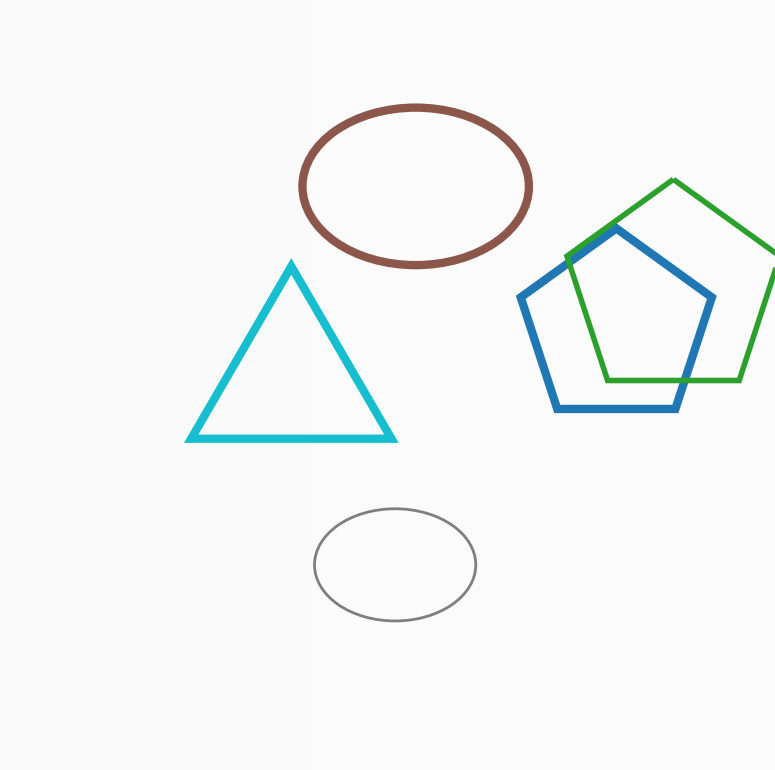[{"shape": "pentagon", "thickness": 3, "radius": 0.65, "center": [0.795, 0.574]}, {"shape": "pentagon", "thickness": 2, "radius": 0.72, "center": [0.869, 0.623]}, {"shape": "oval", "thickness": 3, "radius": 0.73, "center": [0.536, 0.758]}, {"shape": "oval", "thickness": 1, "radius": 0.52, "center": [0.51, 0.266]}, {"shape": "triangle", "thickness": 3, "radius": 0.75, "center": [0.376, 0.505]}]